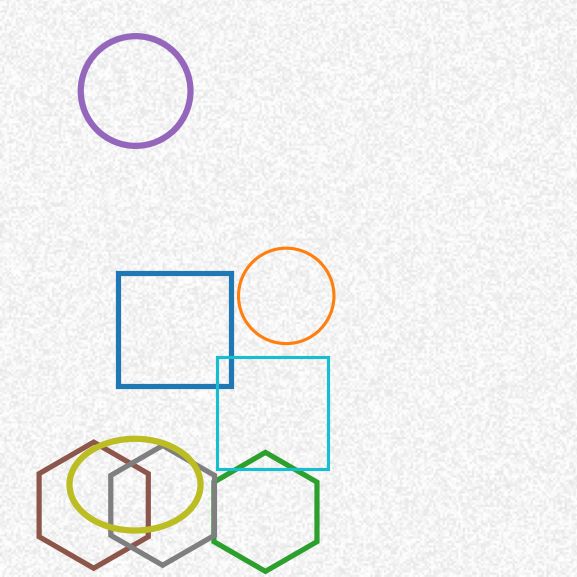[{"shape": "square", "thickness": 2.5, "radius": 0.49, "center": [0.302, 0.428]}, {"shape": "circle", "thickness": 1.5, "radius": 0.41, "center": [0.496, 0.487]}, {"shape": "hexagon", "thickness": 2.5, "radius": 0.52, "center": [0.46, 0.113]}, {"shape": "circle", "thickness": 3, "radius": 0.47, "center": [0.235, 0.842]}, {"shape": "hexagon", "thickness": 2.5, "radius": 0.55, "center": [0.162, 0.124]}, {"shape": "hexagon", "thickness": 2.5, "radius": 0.52, "center": [0.282, 0.124]}, {"shape": "oval", "thickness": 3, "radius": 0.57, "center": [0.234, 0.16]}, {"shape": "square", "thickness": 1.5, "radius": 0.48, "center": [0.472, 0.284]}]